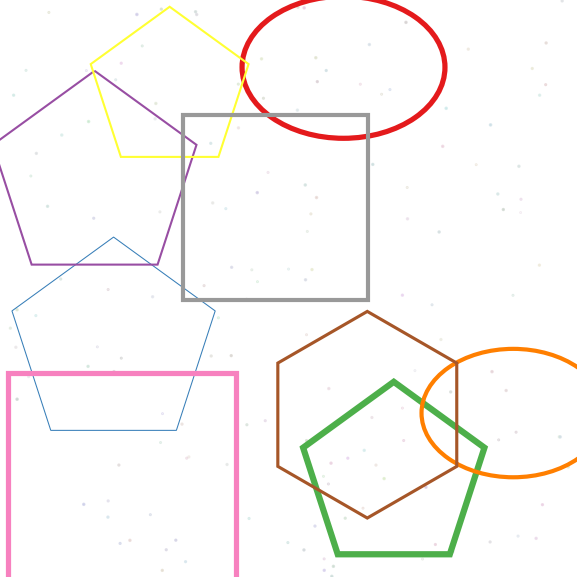[{"shape": "oval", "thickness": 2.5, "radius": 0.88, "center": [0.595, 0.883]}, {"shape": "pentagon", "thickness": 0.5, "radius": 0.93, "center": [0.197, 0.404]}, {"shape": "pentagon", "thickness": 3, "radius": 0.83, "center": [0.682, 0.173]}, {"shape": "pentagon", "thickness": 1, "radius": 0.93, "center": [0.164, 0.691]}, {"shape": "oval", "thickness": 2, "radius": 0.79, "center": [0.889, 0.284]}, {"shape": "pentagon", "thickness": 1, "radius": 0.72, "center": [0.294, 0.844]}, {"shape": "hexagon", "thickness": 1.5, "radius": 0.89, "center": [0.636, 0.281]}, {"shape": "square", "thickness": 2.5, "radius": 0.99, "center": [0.211, 0.155]}, {"shape": "square", "thickness": 2, "radius": 0.8, "center": [0.477, 0.639]}]